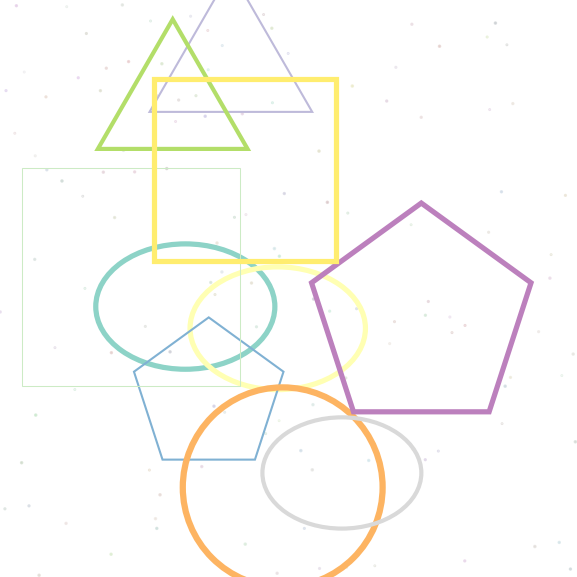[{"shape": "oval", "thickness": 2.5, "radius": 0.78, "center": [0.321, 0.468]}, {"shape": "oval", "thickness": 2.5, "radius": 0.76, "center": [0.481, 0.431]}, {"shape": "triangle", "thickness": 1, "radius": 0.81, "center": [0.4, 0.887]}, {"shape": "pentagon", "thickness": 1, "radius": 0.68, "center": [0.361, 0.313]}, {"shape": "circle", "thickness": 3, "radius": 0.87, "center": [0.49, 0.155]}, {"shape": "triangle", "thickness": 2, "radius": 0.75, "center": [0.299, 0.816]}, {"shape": "oval", "thickness": 2, "radius": 0.69, "center": [0.592, 0.18]}, {"shape": "pentagon", "thickness": 2.5, "radius": 1.0, "center": [0.73, 0.448]}, {"shape": "square", "thickness": 0.5, "radius": 0.94, "center": [0.226, 0.519]}, {"shape": "square", "thickness": 2.5, "radius": 0.79, "center": [0.424, 0.705]}]